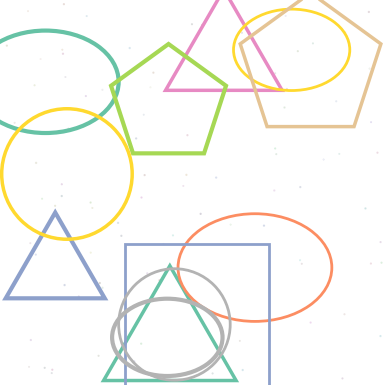[{"shape": "oval", "thickness": 3, "radius": 0.95, "center": [0.118, 0.788]}, {"shape": "triangle", "thickness": 2.5, "radius": 0.99, "center": [0.441, 0.111]}, {"shape": "oval", "thickness": 2, "radius": 1.0, "center": [0.662, 0.305]}, {"shape": "square", "thickness": 2, "radius": 0.93, "center": [0.511, 0.181]}, {"shape": "triangle", "thickness": 3, "radius": 0.74, "center": [0.143, 0.299]}, {"shape": "triangle", "thickness": 2.5, "radius": 0.87, "center": [0.581, 0.853]}, {"shape": "pentagon", "thickness": 3, "radius": 0.78, "center": [0.438, 0.729]}, {"shape": "oval", "thickness": 2, "radius": 0.76, "center": [0.758, 0.871]}, {"shape": "circle", "thickness": 2.5, "radius": 0.85, "center": [0.174, 0.548]}, {"shape": "pentagon", "thickness": 2.5, "radius": 0.96, "center": [0.807, 0.827]}, {"shape": "oval", "thickness": 3, "radius": 0.72, "center": [0.435, 0.124]}, {"shape": "circle", "thickness": 2, "radius": 0.72, "center": [0.453, 0.157]}]